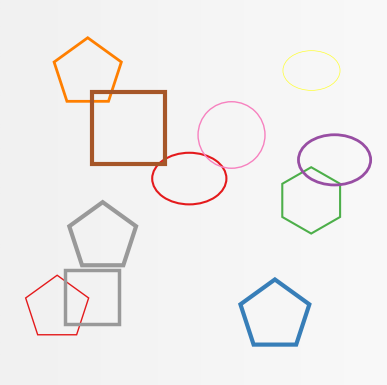[{"shape": "oval", "thickness": 1.5, "radius": 0.48, "center": [0.489, 0.536]}, {"shape": "pentagon", "thickness": 1, "radius": 0.43, "center": [0.147, 0.2]}, {"shape": "pentagon", "thickness": 3, "radius": 0.47, "center": [0.709, 0.181]}, {"shape": "hexagon", "thickness": 1.5, "radius": 0.43, "center": [0.803, 0.48]}, {"shape": "oval", "thickness": 2, "radius": 0.47, "center": [0.863, 0.585]}, {"shape": "pentagon", "thickness": 2, "radius": 0.46, "center": [0.226, 0.811]}, {"shape": "oval", "thickness": 0.5, "radius": 0.37, "center": [0.804, 0.817]}, {"shape": "square", "thickness": 3, "radius": 0.47, "center": [0.331, 0.667]}, {"shape": "circle", "thickness": 1, "radius": 0.43, "center": [0.597, 0.649]}, {"shape": "square", "thickness": 2.5, "radius": 0.35, "center": [0.238, 0.229]}, {"shape": "pentagon", "thickness": 3, "radius": 0.45, "center": [0.265, 0.384]}]